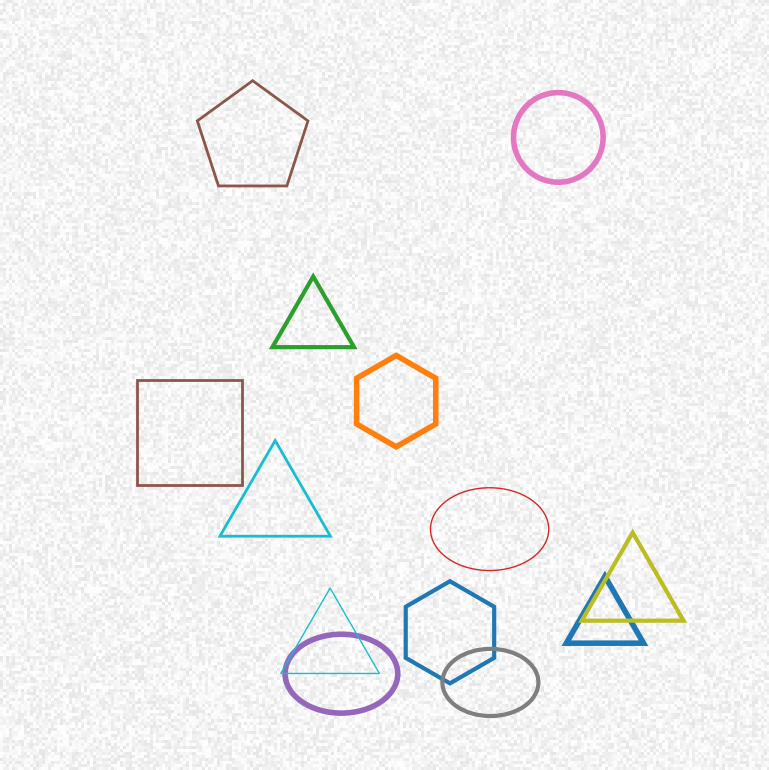[{"shape": "triangle", "thickness": 2, "radius": 0.29, "center": [0.786, 0.194]}, {"shape": "hexagon", "thickness": 1.5, "radius": 0.33, "center": [0.584, 0.179]}, {"shape": "hexagon", "thickness": 2, "radius": 0.3, "center": [0.515, 0.479]}, {"shape": "triangle", "thickness": 1.5, "radius": 0.31, "center": [0.407, 0.58]}, {"shape": "oval", "thickness": 0.5, "radius": 0.38, "center": [0.636, 0.313]}, {"shape": "oval", "thickness": 2, "radius": 0.37, "center": [0.443, 0.125]}, {"shape": "square", "thickness": 1, "radius": 0.34, "center": [0.246, 0.438]}, {"shape": "pentagon", "thickness": 1, "radius": 0.38, "center": [0.328, 0.82]}, {"shape": "circle", "thickness": 2, "radius": 0.29, "center": [0.725, 0.822]}, {"shape": "oval", "thickness": 1.5, "radius": 0.31, "center": [0.637, 0.114]}, {"shape": "triangle", "thickness": 1.5, "radius": 0.38, "center": [0.822, 0.232]}, {"shape": "triangle", "thickness": 0.5, "radius": 0.37, "center": [0.429, 0.162]}, {"shape": "triangle", "thickness": 1, "radius": 0.41, "center": [0.357, 0.345]}]